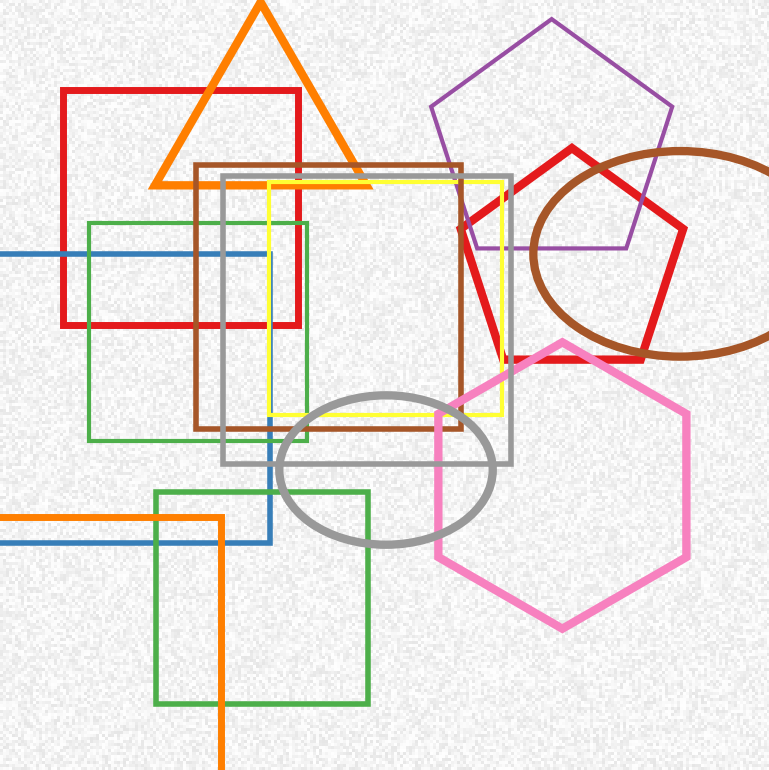[{"shape": "square", "thickness": 2.5, "radius": 0.76, "center": [0.234, 0.73]}, {"shape": "pentagon", "thickness": 3, "radius": 0.76, "center": [0.743, 0.656]}, {"shape": "square", "thickness": 2, "radius": 0.94, "center": [0.164, 0.483]}, {"shape": "square", "thickness": 1.5, "radius": 0.71, "center": [0.257, 0.569]}, {"shape": "square", "thickness": 2, "radius": 0.69, "center": [0.34, 0.223]}, {"shape": "pentagon", "thickness": 1.5, "radius": 0.82, "center": [0.716, 0.811]}, {"shape": "square", "thickness": 2.5, "radius": 0.93, "center": [0.102, 0.142]}, {"shape": "triangle", "thickness": 3, "radius": 0.79, "center": [0.339, 0.839]}, {"shape": "square", "thickness": 1.5, "radius": 0.76, "center": [0.5, 0.612]}, {"shape": "square", "thickness": 2, "radius": 0.86, "center": [0.427, 0.614]}, {"shape": "oval", "thickness": 3, "radius": 0.95, "center": [0.883, 0.67]}, {"shape": "hexagon", "thickness": 3, "radius": 0.93, "center": [0.73, 0.369]}, {"shape": "oval", "thickness": 3, "radius": 0.69, "center": [0.501, 0.39]}, {"shape": "square", "thickness": 2, "radius": 0.94, "center": [0.477, 0.585]}]